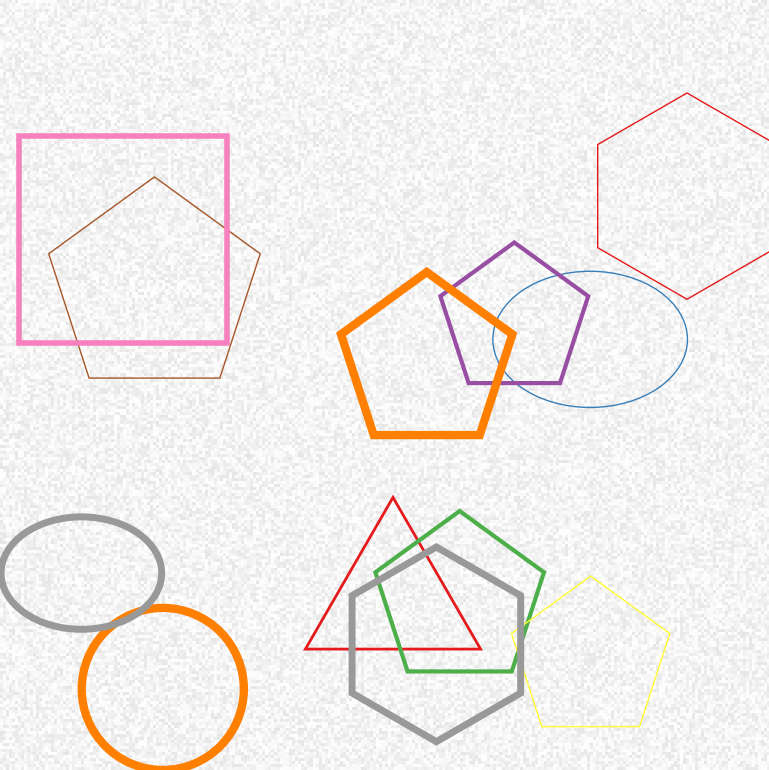[{"shape": "hexagon", "thickness": 0.5, "radius": 0.67, "center": [0.892, 0.745]}, {"shape": "triangle", "thickness": 1, "radius": 0.66, "center": [0.51, 0.223]}, {"shape": "oval", "thickness": 0.5, "radius": 0.63, "center": [0.766, 0.559]}, {"shape": "pentagon", "thickness": 1.5, "radius": 0.58, "center": [0.597, 0.221]}, {"shape": "pentagon", "thickness": 1.5, "radius": 0.5, "center": [0.668, 0.584]}, {"shape": "circle", "thickness": 3, "radius": 0.53, "center": [0.211, 0.105]}, {"shape": "pentagon", "thickness": 3, "radius": 0.59, "center": [0.554, 0.53]}, {"shape": "pentagon", "thickness": 0.5, "radius": 0.54, "center": [0.767, 0.144]}, {"shape": "pentagon", "thickness": 0.5, "radius": 0.72, "center": [0.201, 0.626]}, {"shape": "square", "thickness": 2, "radius": 0.67, "center": [0.16, 0.689]}, {"shape": "oval", "thickness": 2.5, "radius": 0.52, "center": [0.106, 0.256]}, {"shape": "hexagon", "thickness": 2.5, "radius": 0.63, "center": [0.567, 0.163]}]